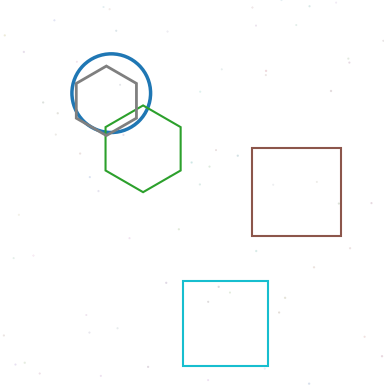[{"shape": "circle", "thickness": 2.5, "radius": 0.51, "center": [0.289, 0.758]}, {"shape": "hexagon", "thickness": 1.5, "radius": 0.56, "center": [0.372, 0.613]}, {"shape": "square", "thickness": 1.5, "radius": 0.58, "center": [0.77, 0.501]}, {"shape": "hexagon", "thickness": 2, "radius": 0.45, "center": [0.276, 0.738]}, {"shape": "square", "thickness": 1.5, "radius": 0.55, "center": [0.586, 0.159]}]